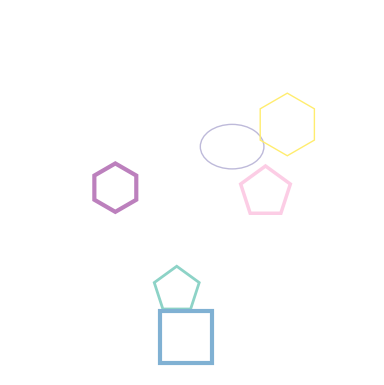[{"shape": "pentagon", "thickness": 2, "radius": 0.31, "center": [0.459, 0.247]}, {"shape": "oval", "thickness": 1, "radius": 0.41, "center": [0.603, 0.619]}, {"shape": "square", "thickness": 3, "radius": 0.34, "center": [0.484, 0.124]}, {"shape": "pentagon", "thickness": 2.5, "radius": 0.34, "center": [0.69, 0.501]}, {"shape": "hexagon", "thickness": 3, "radius": 0.31, "center": [0.3, 0.513]}, {"shape": "hexagon", "thickness": 1, "radius": 0.41, "center": [0.746, 0.677]}]